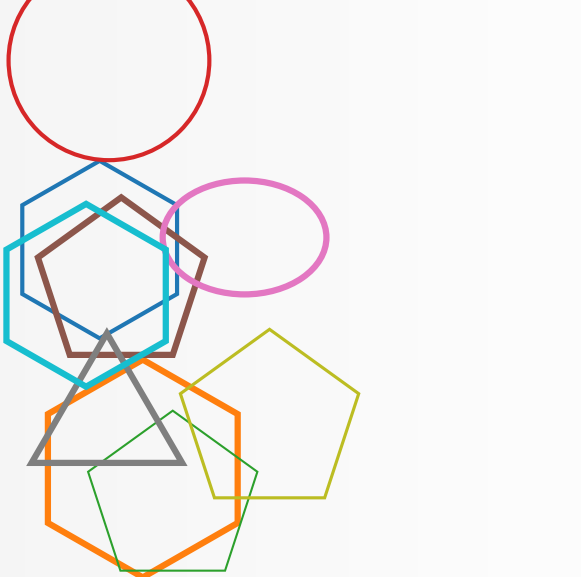[{"shape": "hexagon", "thickness": 2, "radius": 0.77, "center": [0.171, 0.567]}, {"shape": "hexagon", "thickness": 3, "radius": 0.94, "center": [0.246, 0.188]}, {"shape": "pentagon", "thickness": 1, "radius": 0.77, "center": [0.297, 0.135]}, {"shape": "circle", "thickness": 2, "radius": 0.86, "center": [0.187, 0.894]}, {"shape": "pentagon", "thickness": 3, "radius": 0.75, "center": [0.209, 0.507]}, {"shape": "oval", "thickness": 3, "radius": 0.7, "center": [0.421, 0.588]}, {"shape": "triangle", "thickness": 3, "radius": 0.75, "center": [0.184, 0.272]}, {"shape": "pentagon", "thickness": 1.5, "radius": 0.81, "center": [0.464, 0.268]}, {"shape": "hexagon", "thickness": 3, "radius": 0.79, "center": [0.148, 0.488]}]